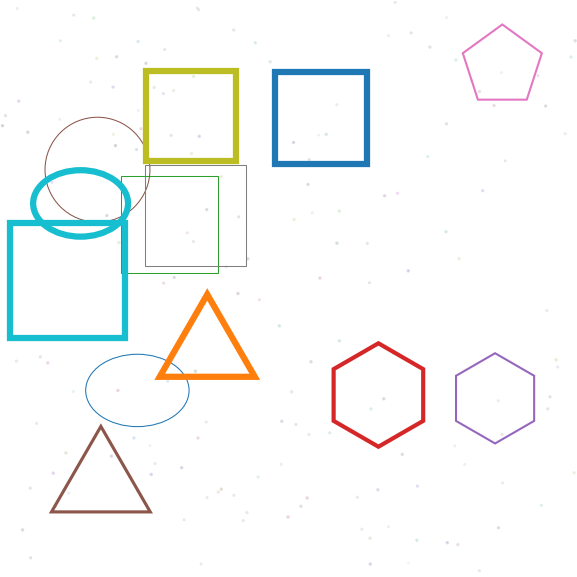[{"shape": "square", "thickness": 3, "radius": 0.4, "center": [0.555, 0.795]}, {"shape": "oval", "thickness": 0.5, "radius": 0.45, "center": [0.238, 0.323]}, {"shape": "triangle", "thickness": 3, "radius": 0.48, "center": [0.359, 0.394]}, {"shape": "square", "thickness": 0.5, "radius": 0.42, "center": [0.293, 0.61]}, {"shape": "hexagon", "thickness": 2, "radius": 0.45, "center": [0.655, 0.315]}, {"shape": "hexagon", "thickness": 1, "radius": 0.39, "center": [0.857, 0.309]}, {"shape": "circle", "thickness": 0.5, "radius": 0.45, "center": [0.169, 0.705]}, {"shape": "triangle", "thickness": 1.5, "radius": 0.49, "center": [0.175, 0.162]}, {"shape": "pentagon", "thickness": 1, "radius": 0.36, "center": [0.87, 0.885]}, {"shape": "square", "thickness": 0.5, "radius": 0.44, "center": [0.338, 0.626]}, {"shape": "square", "thickness": 3, "radius": 0.39, "center": [0.331, 0.798]}, {"shape": "square", "thickness": 3, "radius": 0.5, "center": [0.117, 0.514]}, {"shape": "oval", "thickness": 3, "radius": 0.41, "center": [0.14, 0.647]}]